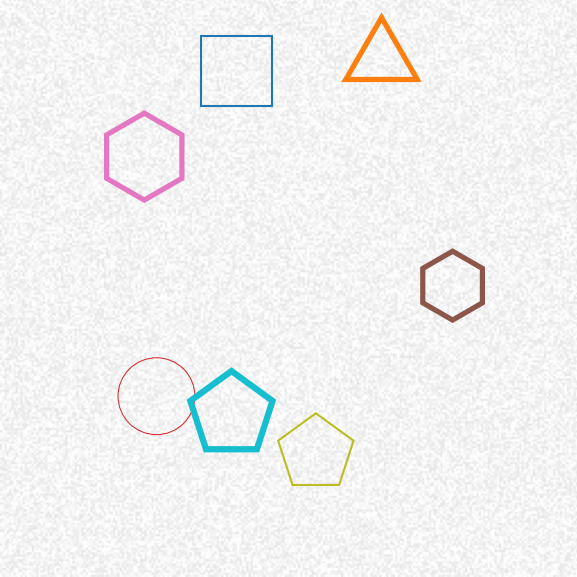[{"shape": "square", "thickness": 1, "radius": 0.3, "center": [0.41, 0.876]}, {"shape": "triangle", "thickness": 2.5, "radius": 0.36, "center": [0.661, 0.897]}, {"shape": "circle", "thickness": 0.5, "radius": 0.33, "center": [0.271, 0.313]}, {"shape": "hexagon", "thickness": 2.5, "radius": 0.3, "center": [0.784, 0.505]}, {"shape": "hexagon", "thickness": 2.5, "radius": 0.38, "center": [0.25, 0.728]}, {"shape": "pentagon", "thickness": 1, "radius": 0.34, "center": [0.547, 0.215]}, {"shape": "pentagon", "thickness": 3, "radius": 0.37, "center": [0.401, 0.282]}]